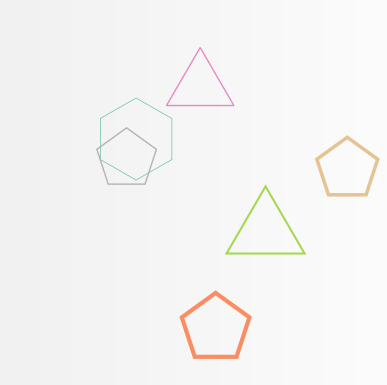[{"shape": "hexagon", "thickness": 0.5, "radius": 0.53, "center": [0.351, 0.639]}, {"shape": "pentagon", "thickness": 3, "radius": 0.46, "center": [0.556, 0.147]}, {"shape": "triangle", "thickness": 1, "radius": 0.5, "center": [0.517, 0.776]}, {"shape": "triangle", "thickness": 1.5, "radius": 0.58, "center": [0.685, 0.4]}, {"shape": "pentagon", "thickness": 2.5, "radius": 0.41, "center": [0.896, 0.561]}, {"shape": "pentagon", "thickness": 1, "radius": 0.4, "center": [0.327, 0.587]}]